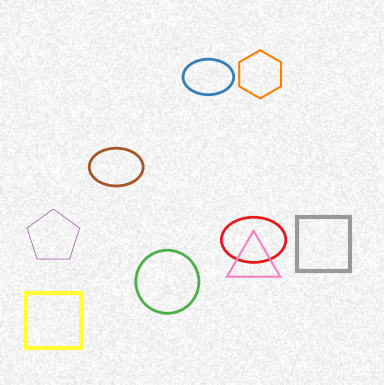[{"shape": "oval", "thickness": 2, "radius": 0.42, "center": [0.659, 0.377]}, {"shape": "oval", "thickness": 2, "radius": 0.33, "center": [0.541, 0.8]}, {"shape": "circle", "thickness": 2, "radius": 0.41, "center": [0.435, 0.268]}, {"shape": "pentagon", "thickness": 0.5, "radius": 0.36, "center": [0.139, 0.385]}, {"shape": "hexagon", "thickness": 1.5, "radius": 0.31, "center": [0.676, 0.807]}, {"shape": "square", "thickness": 3, "radius": 0.35, "center": [0.14, 0.167]}, {"shape": "oval", "thickness": 2, "radius": 0.35, "center": [0.302, 0.566]}, {"shape": "triangle", "thickness": 1.5, "radius": 0.4, "center": [0.659, 0.321]}, {"shape": "square", "thickness": 3, "radius": 0.35, "center": [0.84, 0.367]}]